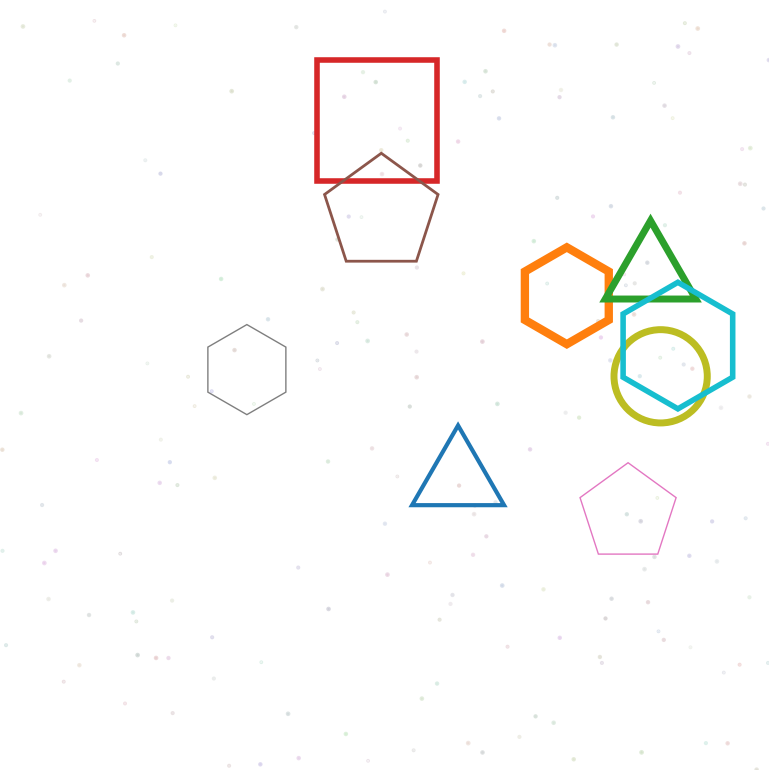[{"shape": "triangle", "thickness": 1.5, "radius": 0.35, "center": [0.595, 0.378]}, {"shape": "hexagon", "thickness": 3, "radius": 0.31, "center": [0.736, 0.616]}, {"shape": "triangle", "thickness": 2.5, "radius": 0.34, "center": [0.845, 0.646]}, {"shape": "square", "thickness": 2, "radius": 0.39, "center": [0.49, 0.843]}, {"shape": "pentagon", "thickness": 1, "radius": 0.39, "center": [0.495, 0.723]}, {"shape": "pentagon", "thickness": 0.5, "radius": 0.33, "center": [0.816, 0.333]}, {"shape": "hexagon", "thickness": 0.5, "radius": 0.29, "center": [0.321, 0.52]}, {"shape": "circle", "thickness": 2.5, "radius": 0.3, "center": [0.858, 0.511]}, {"shape": "hexagon", "thickness": 2, "radius": 0.41, "center": [0.88, 0.551]}]